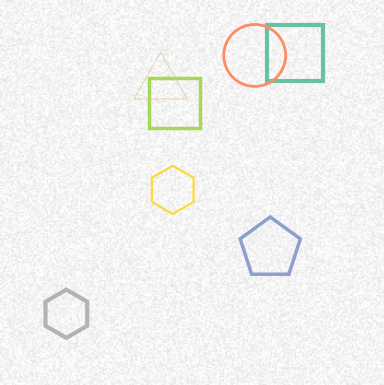[{"shape": "square", "thickness": 3, "radius": 0.36, "center": [0.765, 0.862]}, {"shape": "circle", "thickness": 2, "radius": 0.4, "center": [0.662, 0.856]}, {"shape": "pentagon", "thickness": 2.5, "radius": 0.41, "center": [0.702, 0.354]}, {"shape": "square", "thickness": 2.5, "radius": 0.33, "center": [0.453, 0.733]}, {"shape": "hexagon", "thickness": 1.5, "radius": 0.31, "center": [0.449, 0.507]}, {"shape": "triangle", "thickness": 0.5, "radius": 0.4, "center": [0.417, 0.783]}, {"shape": "hexagon", "thickness": 3, "radius": 0.31, "center": [0.172, 0.185]}]